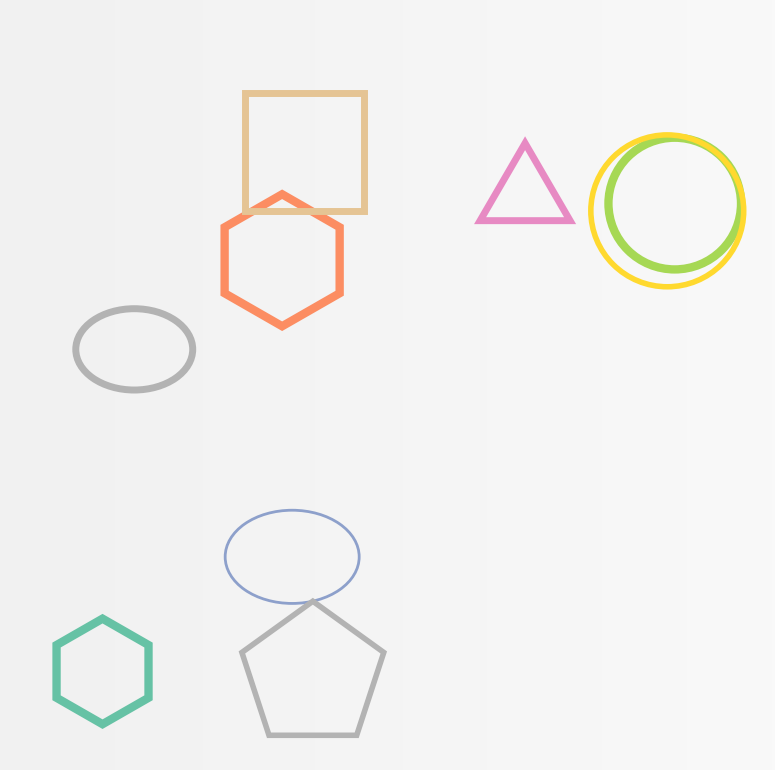[{"shape": "hexagon", "thickness": 3, "radius": 0.34, "center": [0.132, 0.128]}, {"shape": "hexagon", "thickness": 3, "radius": 0.43, "center": [0.364, 0.662]}, {"shape": "oval", "thickness": 1, "radius": 0.43, "center": [0.377, 0.277]}, {"shape": "triangle", "thickness": 2.5, "radius": 0.34, "center": [0.678, 0.747]}, {"shape": "circle", "thickness": 3, "radius": 0.43, "center": [0.871, 0.736]}, {"shape": "circle", "thickness": 2, "radius": 0.49, "center": [0.861, 0.726]}, {"shape": "square", "thickness": 2.5, "radius": 0.38, "center": [0.393, 0.802]}, {"shape": "oval", "thickness": 2.5, "radius": 0.38, "center": [0.173, 0.546]}, {"shape": "pentagon", "thickness": 2, "radius": 0.48, "center": [0.404, 0.123]}]